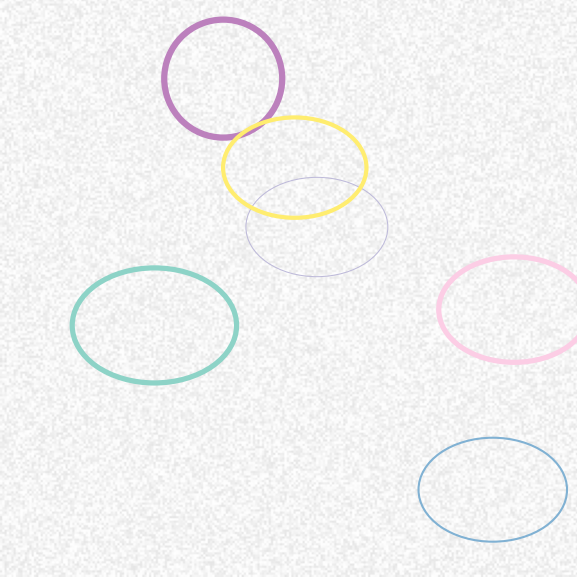[{"shape": "oval", "thickness": 2.5, "radius": 0.71, "center": [0.267, 0.436]}, {"shape": "oval", "thickness": 0.5, "radius": 0.61, "center": [0.549, 0.606]}, {"shape": "oval", "thickness": 1, "radius": 0.64, "center": [0.853, 0.151]}, {"shape": "oval", "thickness": 2.5, "radius": 0.65, "center": [0.89, 0.463]}, {"shape": "circle", "thickness": 3, "radius": 0.51, "center": [0.387, 0.863]}, {"shape": "oval", "thickness": 2, "radius": 0.62, "center": [0.51, 0.709]}]